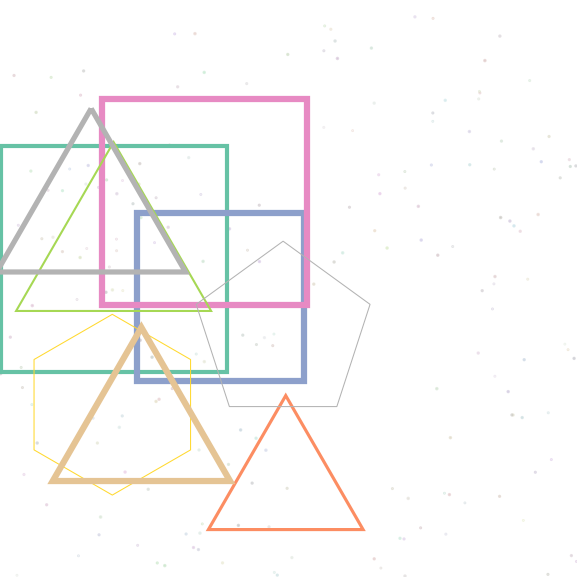[{"shape": "square", "thickness": 2, "radius": 0.98, "center": [0.198, 0.551]}, {"shape": "triangle", "thickness": 1.5, "radius": 0.77, "center": [0.495, 0.159]}, {"shape": "square", "thickness": 3, "radius": 0.72, "center": [0.382, 0.485]}, {"shape": "square", "thickness": 3, "radius": 0.89, "center": [0.354, 0.649]}, {"shape": "triangle", "thickness": 1, "radius": 0.97, "center": [0.197, 0.558]}, {"shape": "hexagon", "thickness": 0.5, "radius": 0.78, "center": [0.194, 0.298]}, {"shape": "triangle", "thickness": 3, "radius": 0.89, "center": [0.245, 0.255]}, {"shape": "triangle", "thickness": 2.5, "radius": 0.94, "center": [0.158, 0.623]}, {"shape": "pentagon", "thickness": 0.5, "radius": 0.79, "center": [0.49, 0.423]}]